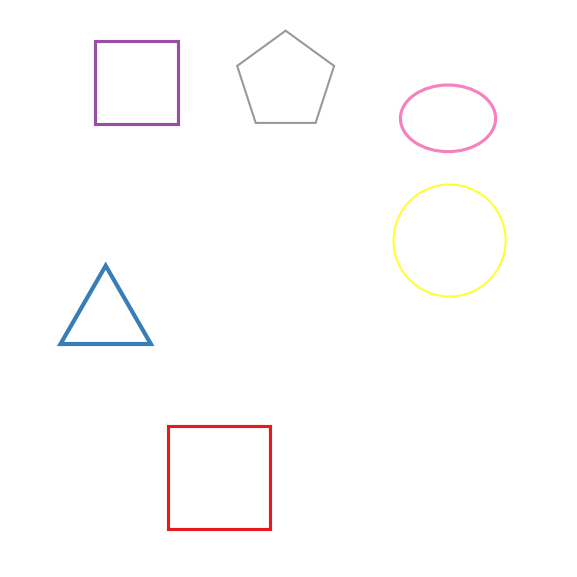[{"shape": "square", "thickness": 1.5, "radius": 0.45, "center": [0.379, 0.172]}, {"shape": "triangle", "thickness": 2, "radius": 0.45, "center": [0.183, 0.449]}, {"shape": "square", "thickness": 1.5, "radius": 0.36, "center": [0.236, 0.857]}, {"shape": "circle", "thickness": 1, "radius": 0.48, "center": [0.778, 0.583]}, {"shape": "oval", "thickness": 1.5, "radius": 0.41, "center": [0.776, 0.794]}, {"shape": "pentagon", "thickness": 1, "radius": 0.44, "center": [0.495, 0.858]}]